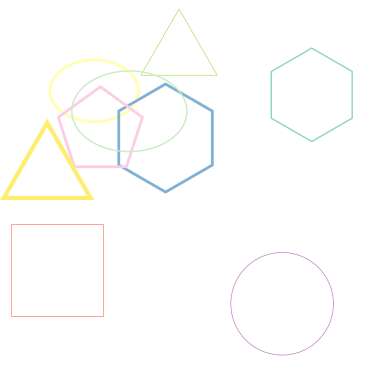[{"shape": "hexagon", "thickness": 1, "radius": 0.61, "center": [0.81, 0.754]}, {"shape": "oval", "thickness": 2, "radius": 0.57, "center": [0.245, 0.764]}, {"shape": "square", "thickness": 0.5, "radius": 0.6, "center": [0.148, 0.298]}, {"shape": "hexagon", "thickness": 2, "radius": 0.7, "center": [0.43, 0.641]}, {"shape": "triangle", "thickness": 0.5, "radius": 0.57, "center": [0.465, 0.862]}, {"shape": "pentagon", "thickness": 2, "radius": 0.57, "center": [0.261, 0.66]}, {"shape": "circle", "thickness": 0.5, "radius": 0.67, "center": [0.733, 0.211]}, {"shape": "oval", "thickness": 1, "radius": 0.75, "center": [0.336, 0.711]}, {"shape": "triangle", "thickness": 3, "radius": 0.65, "center": [0.122, 0.551]}]